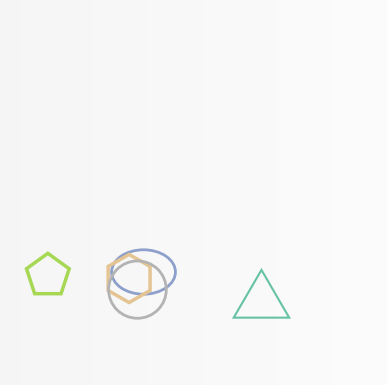[{"shape": "triangle", "thickness": 1.5, "radius": 0.41, "center": [0.675, 0.216]}, {"shape": "oval", "thickness": 2, "radius": 0.41, "center": [0.37, 0.294]}, {"shape": "pentagon", "thickness": 2.5, "radius": 0.29, "center": [0.124, 0.284]}, {"shape": "hexagon", "thickness": 2.5, "radius": 0.31, "center": [0.333, 0.277]}, {"shape": "circle", "thickness": 2, "radius": 0.37, "center": [0.355, 0.248]}]